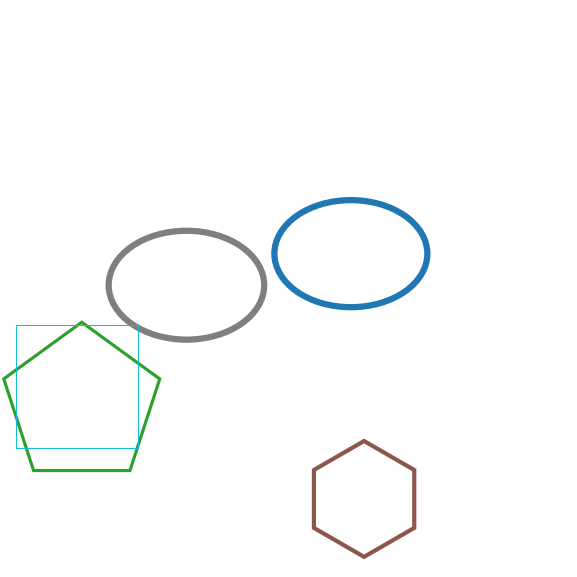[{"shape": "oval", "thickness": 3, "radius": 0.66, "center": [0.608, 0.56]}, {"shape": "pentagon", "thickness": 1.5, "radius": 0.71, "center": [0.142, 0.299]}, {"shape": "hexagon", "thickness": 2, "radius": 0.5, "center": [0.63, 0.135]}, {"shape": "oval", "thickness": 3, "radius": 0.67, "center": [0.323, 0.505]}, {"shape": "square", "thickness": 0.5, "radius": 0.53, "center": [0.133, 0.33]}]